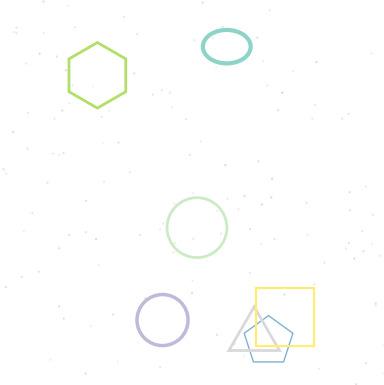[{"shape": "oval", "thickness": 3, "radius": 0.31, "center": [0.589, 0.879]}, {"shape": "circle", "thickness": 2.5, "radius": 0.33, "center": [0.422, 0.169]}, {"shape": "pentagon", "thickness": 1, "radius": 0.33, "center": [0.697, 0.114]}, {"shape": "hexagon", "thickness": 2, "radius": 0.43, "center": [0.253, 0.804]}, {"shape": "triangle", "thickness": 2, "radius": 0.38, "center": [0.66, 0.127]}, {"shape": "circle", "thickness": 2, "radius": 0.39, "center": [0.512, 0.409]}, {"shape": "square", "thickness": 1.5, "radius": 0.38, "center": [0.741, 0.176]}]